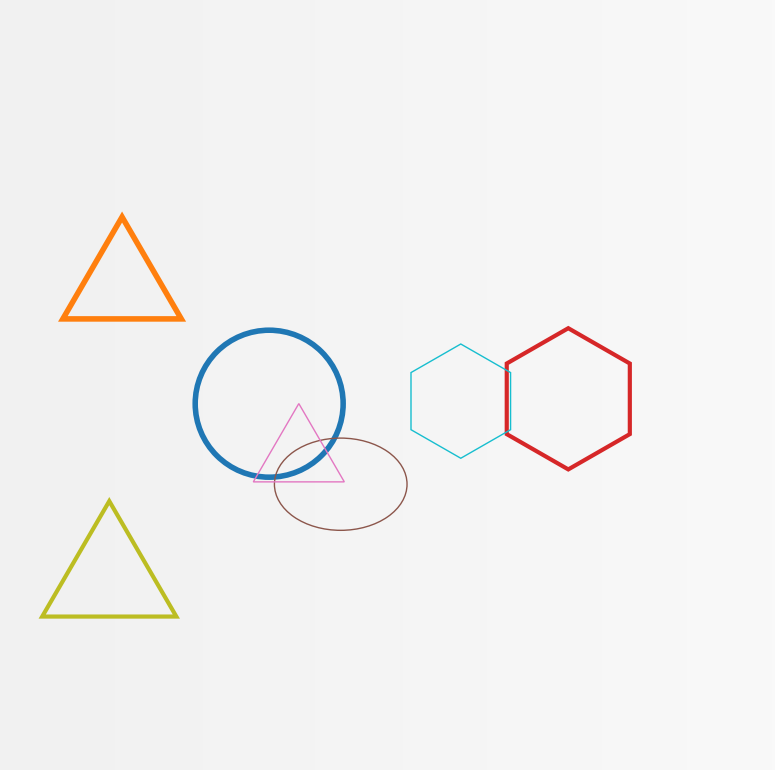[{"shape": "circle", "thickness": 2, "radius": 0.48, "center": [0.347, 0.476]}, {"shape": "triangle", "thickness": 2, "radius": 0.44, "center": [0.158, 0.63]}, {"shape": "hexagon", "thickness": 1.5, "radius": 0.46, "center": [0.733, 0.482]}, {"shape": "oval", "thickness": 0.5, "radius": 0.43, "center": [0.44, 0.371]}, {"shape": "triangle", "thickness": 0.5, "radius": 0.34, "center": [0.386, 0.408]}, {"shape": "triangle", "thickness": 1.5, "radius": 0.5, "center": [0.141, 0.249]}, {"shape": "hexagon", "thickness": 0.5, "radius": 0.37, "center": [0.595, 0.479]}]